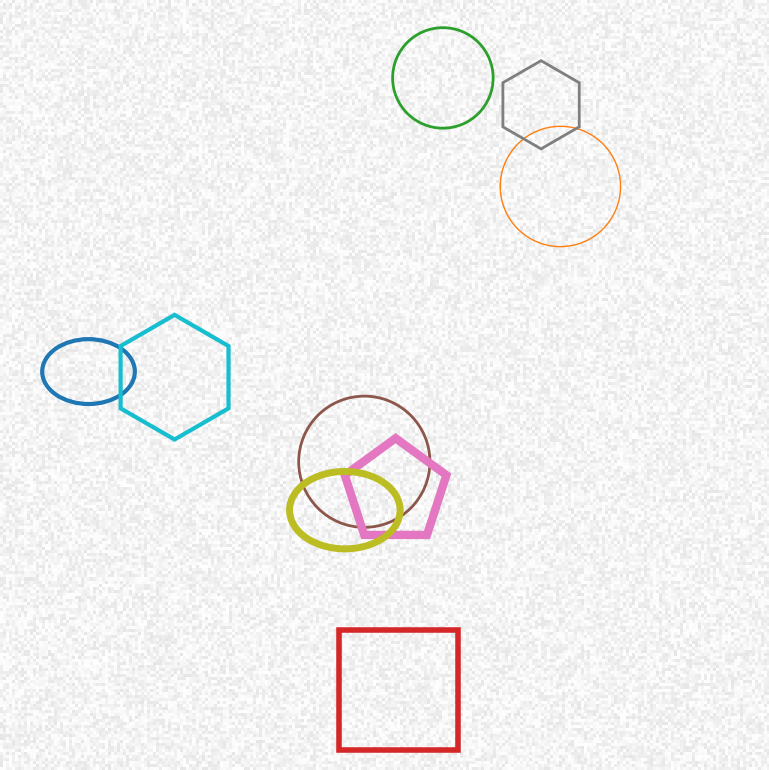[{"shape": "oval", "thickness": 1.5, "radius": 0.3, "center": [0.115, 0.517]}, {"shape": "circle", "thickness": 0.5, "radius": 0.39, "center": [0.728, 0.758]}, {"shape": "circle", "thickness": 1, "radius": 0.33, "center": [0.575, 0.899]}, {"shape": "square", "thickness": 2, "radius": 0.39, "center": [0.517, 0.104]}, {"shape": "circle", "thickness": 1, "radius": 0.43, "center": [0.473, 0.4]}, {"shape": "pentagon", "thickness": 3, "radius": 0.35, "center": [0.514, 0.361]}, {"shape": "hexagon", "thickness": 1, "radius": 0.29, "center": [0.703, 0.864]}, {"shape": "oval", "thickness": 2.5, "radius": 0.36, "center": [0.448, 0.337]}, {"shape": "hexagon", "thickness": 1.5, "radius": 0.4, "center": [0.227, 0.51]}]